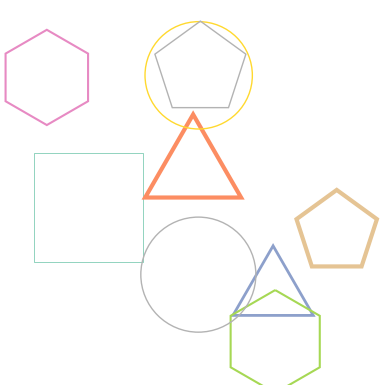[{"shape": "square", "thickness": 0.5, "radius": 0.71, "center": [0.231, 0.461]}, {"shape": "triangle", "thickness": 3, "radius": 0.72, "center": [0.502, 0.559]}, {"shape": "triangle", "thickness": 2, "radius": 0.6, "center": [0.709, 0.241]}, {"shape": "hexagon", "thickness": 1.5, "radius": 0.62, "center": [0.122, 0.799]}, {"shape": "hexagon", "thickness": 1.5, "radius": 0.67, "center": [0.715, 0.113]}, {"shape": "circle", "thickness": 1, "radius": 0.7, "center": [0.516, 0.804]}, {"shape": "pentagon", "thickness": 3, "radius": 0.55, "center": [0.875, 0.397]}, {"shape": "circle", "thickness": 1, "radius": 0.75, "center": [0.515, 0.287]}, {"shape": "pentagon", "thickness": 1, "radius": 0.62, "center": [0.52, 0.821]}]